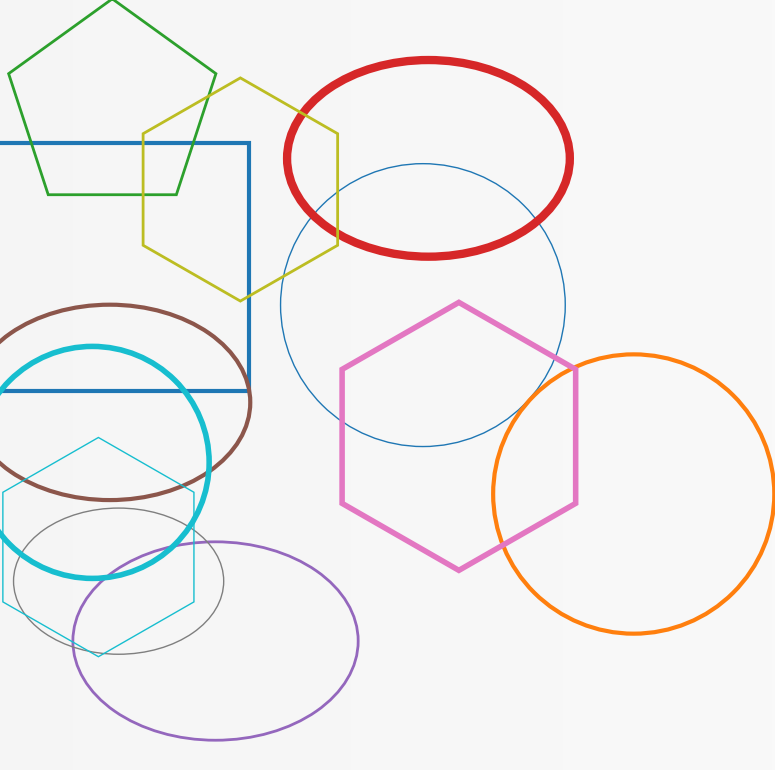[{"shape": "square", "thickness": 1.5, "radius": 0.81, "center": [0.159, 0.653]}, {"shape": "circle", "thickness": 0.5, "radius": 0.92, "center": [0.546, 0.604]}, {"shape": "circle", "thickness": 1.5, "radius": 0.91, "center": [0.818, 0.358]}, {"shape": "pentagon", "thickness": 1, "radius": 0.7, "center": [0.145, 0.861]}, {"shape": "oval", "thickness": 3, "radius": 0.91, "center": [0.553, 0.794]}, {"shape": "oval", "thickness": 1, "radius": 0.92, "center": [0.278, 0.168]}, {"shape": "oval", "thickness": 1.5, "radius": 0.91, "center": [0.142, 0.477]}, {"shape": "hexagon", "thickness": 2, "radius": 0.87, "center": [0.592, 0.433]}, {"shape": "oval", "thickness": 0.5, "radius": 0.68, "center": [0.153, 0.245]}, {"shape": "hexagon", "thickness": 1, "radius": 0.72, "center": [0.31, 0.754]}, {"shape": "hexagon", "thickness": 0.5, "radius": 0.71, "center": [0.127, 0.289]}, {"shape": "circle", "thickness": 2, "radius": 0.75, "center": [0.119, 0.399]}]